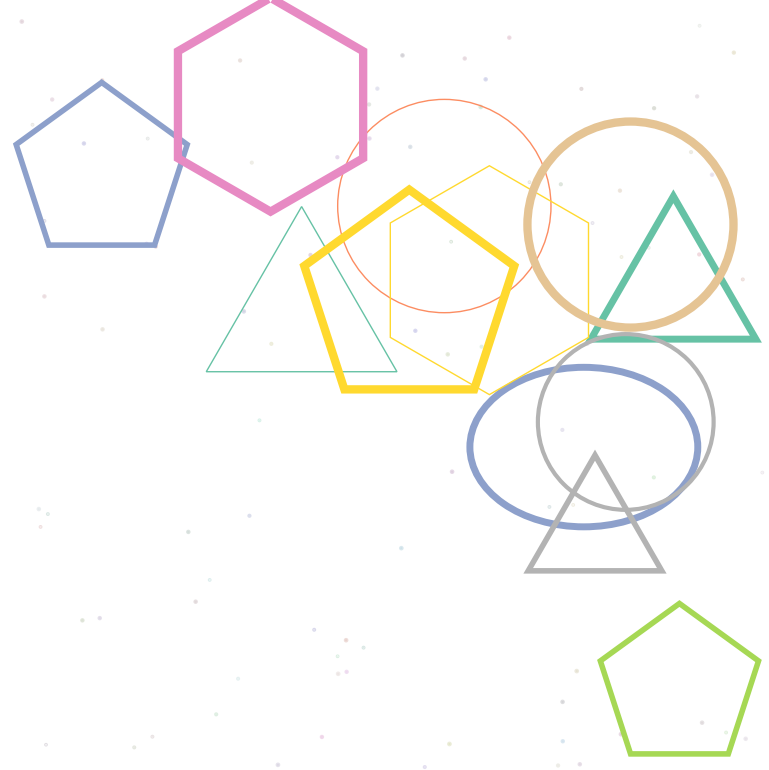[{"shape": "triangle", "thickness": 0.5, "radius": 0.71, "center": [0.392, 0.589]}, {"shape": "triangle", "thickness": 2.5, "radius": 0.62, "center": [0.875, 0.621]}, {"shape": "circle", "thickness": 0.5, "radius": 0.69, "center": [0.577, 0.732]}, {"shape": "oval", "thickness": 2.5, "radius": 0.74, "center": [0.758, 0.419]}, {"shape": "pentagon", "thickness": 2, "radius": 0.58, "center": [0.132, 0.776]}, {"shape": "hexagon", "thickness": 3, "radius": 0.69, "center": [0.351, 0.864]}, {"shape": "pentagon", "thickness": 2, "radius": 0.54, "center": [0.882, 0.108]}, {"shape": "hexagon", "thickness": 0.5, "radius": 0.74, "center": [0.636, 0.636]}, {"shape": "pentagon", "thickness": 3, "radius": 0.72, "center": [0.532, 0.61]}, {"shape": "circle", "thickness": 3, "radius": 0.67, "center": [0.819, 0.708]}, {"shape": "triangle", "thickness": 2, "radius": 0.5, "center": [0.773, 0.309]}, {"shape": "circle", "thickness": 1.5, "radius": 0.57, "center": [0.813, 0.452]}]